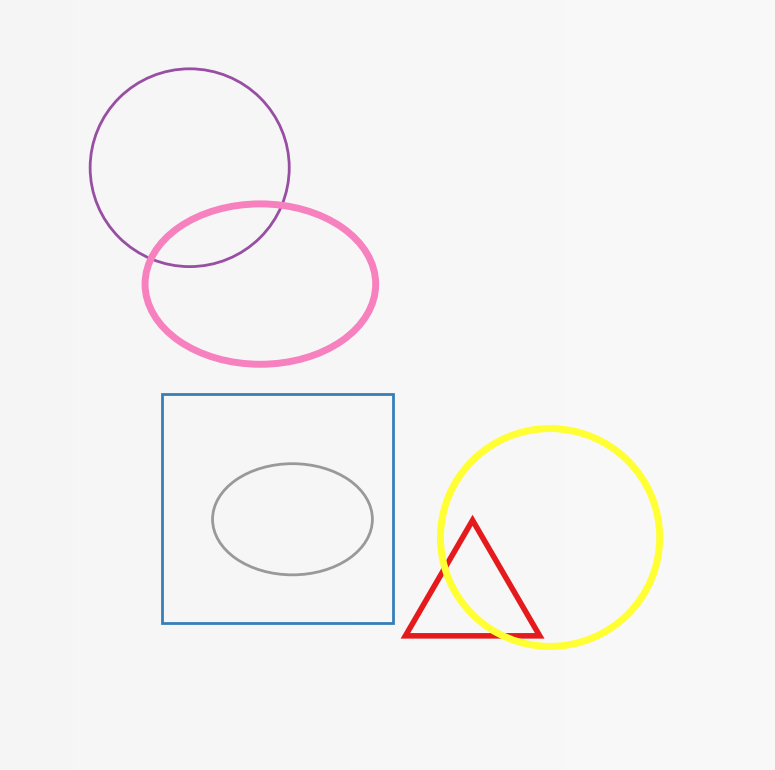[{"shape": "triangle", "thickness": 2, "radius": 0.5, "center": [0.61, 0.224]}, {"shape": "square", "thickness": 1, "radius": 0.74, "center": [0.358, 0.34]}, {"shape": "circle", "thickness": 1, "radius": 0.64, "center": [0.245, 0.782]}, {"shape": "circle", "thickness": 2.5, "radius": 0.71, "center": [0.71, 0.302]}, {"shape": "oval", "thickness": 2.5, "radius": 0.74, "center": [0.336, 0.631]}, {"shape": "oval", "thickness": 1, "radius": 0.52, "center": [0.377, 0.326]}]